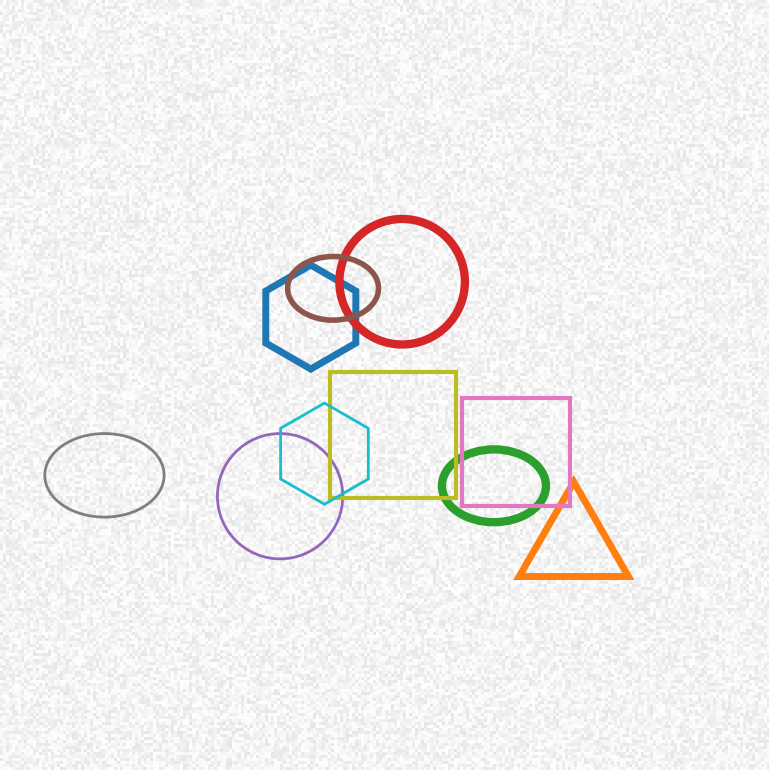[{"shape": "hexagon", "thickness": 2.5, "radius": 0.34, "center": [0.404, 0.588]}, {"shape": "triangle", "thickness": 2.5, "radius": 0.41, "center": [0.745, 0.292]}, {"shape": "oval", "thickness": 3, "radius": 0.34, "center": [0.641, 0.369]}, {"shape": "circle", "thickness": 3, "radius": 0.41, "center": [0.522, 0.634]}, {"shape": "circle", "thickness": 1, "radius": 0.41, "center": [0.364, 0.356]}, {"shape": "oval", "thickness": 2, "radius": 0.3, "center": [0.433, 0.626]}, {"shape": "square", "thickness": 1.5, "radius": 0.35, "center": [0.67, 0.413]}, {"shape": "oval", "thickness": 1, "radius": 0.39, "center": [0.136, 0.383]}, {"shape": "square", "thickness": 1.5, "radius": 0.41, "center": [0.511, 0.435]}, {"shape": "hexagon", "thickness": 1, "radius": 0.33, "center": [0.421, 0.411]}]